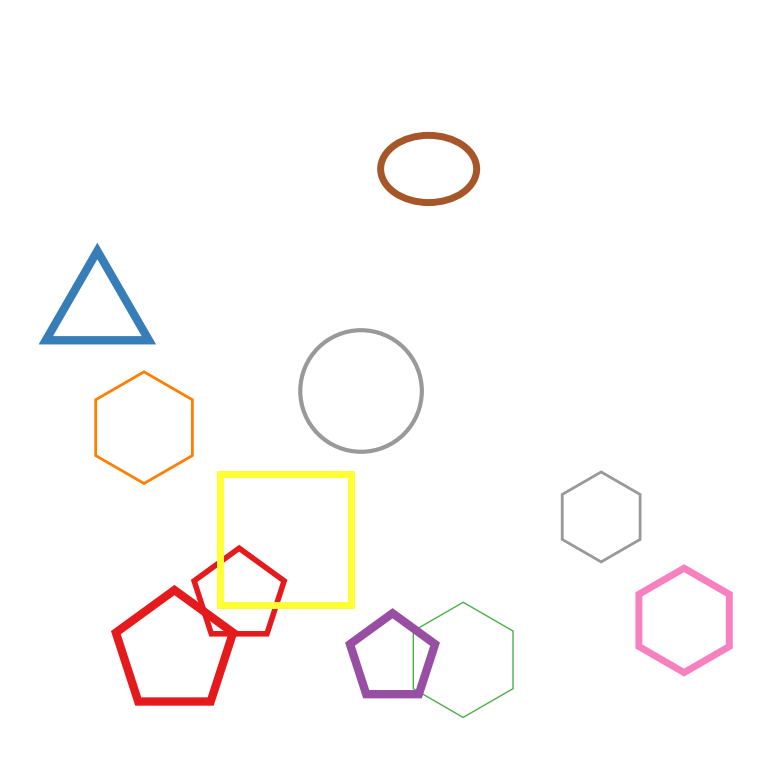[{"shape": "pentagon", "thickness": 2, "radius": 0.31, "center": [0.311, 0.227]}, {"shape": "pentagon", "thickness": 3, "radius": 0.4, "center": [0.227, 0.154]}, {"shape": "triangle", "thickness": 3, "radius": 0.39, "center": [0.126, 0.597]}, {"shape": "hexagon", "thickness": 0.5, "radius": 0.37, "center": [0.602, 0.143]}, {"shape": "pentagon", "thickness": 3, "radius": 0.29, "center": [0.51, 0.145]}, {"shape": "hexagon", "thickness": 1, "radius": 0.36, "center": [0.187, 0.445]}, {"shape": "square", "thickness": 2.5, "radius": 0.43, "center": [0.371, 0.299]}, {"shape": "oval", "thickness": 2.5, "radius": 0.31, "center": [0.557, 0.781]}, {"shape": "hexagon", "thickness": 2.5, "radius": 0.34, "center": [0.888, 0.194]}, {"shape": "circle", "thickness": 1.5, "radius": 0.39, "center": [0.469, 0.492]}, {"shape": "hexagon", "thickness": 1, "radius": 0.29, "center": [0.781, 0.329]}]